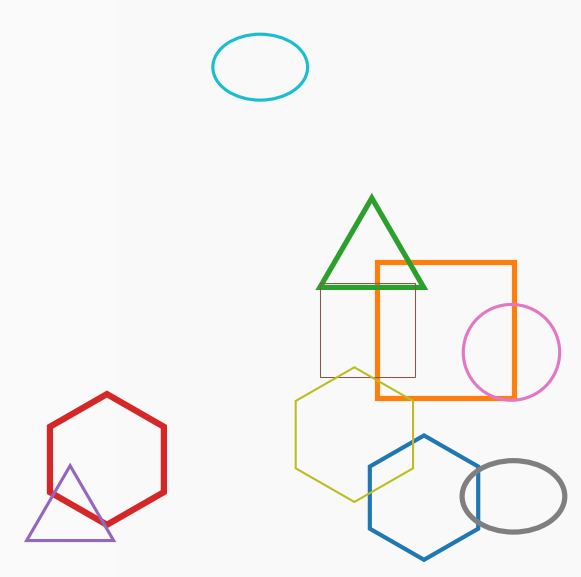[{"shape": "hexagon", "thickness": 2, "radius": 0.54, "center": [0.73, 0.137]}, {"shape": "square", "thickness": 2.5, "radius": 0.59, "center": [0.767, 0.427]}, {"shape": "triangle", "thickness": 2.5, "radius": 0.52, "center": [0.64, 0.553]}, {"shape": "hexagon", "thickness": 3, "radius": 0.57, "center": [0.184, 0.204]}, {"shape": "triangle", "thickness": 1.5, "radius": 0.43, "center": [0.121, 0.106]}, {"shape": "square", "thickness": 0.5, "radius": 0.41, "center": [0.633, 0.427]}, {"shape": "circle", "thickness": 1.5, "radius": 0.41, "center": [0.88, 0.389]}, {"shape": "oval", "thickness": 2.5, "radius": 0.44, "center": [0.883, 0.14]}, {"shape": "hexagon", "thickness": 1, "radius": 0.58, "center": [0.61, 0.247]}, {"shape": "oval", "thickness": 1.5, "radius": 0.41, "center": [0.448, 0.883]}]